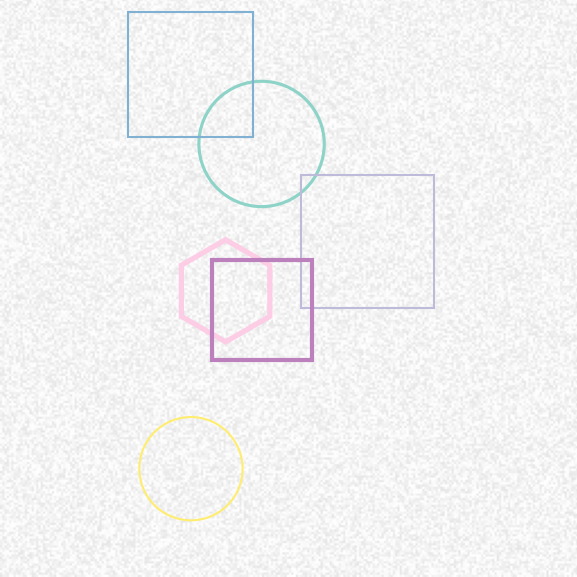[{"shape": "circle", "thickness": 1.5, "radius": 0.54, "center": [0.453, 0.75]}, {"shape": "square", "thickness": 1, "radius": 0.58, "center": [0.637, 0.581]}, {"shape": "square", "thickness": 1, "radius": 0.54, "center": [0.33, 0.87]}, {"shape": "hexagon", "thickness": 2.5, "radius": 0.44, "center": [0.391, 0.496]}, {"shape": "square", "thickness": 2, "radius": 0.43, "center": [0.454, 0.462]}, {"shape": "circle", "thickness": 1, "radius": 0.45, "center": [0.331, 0.188]}]